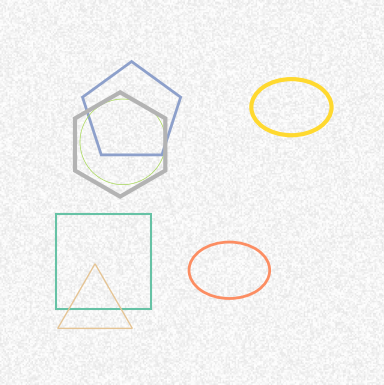[{"shape": "square", "thickness": 1.5, "radius": 0.62, "center": [0.268, 0.321]}, {"shape": "oval", "thickness": 2, "radius": 0.52, "center": [0.596, 0.298]}, {"shape": "pentagon", "thickness": 2, "radius": 0.67, "center": [0.342, 0.706]}, {"shape": "circle", "thickness": 0.5, "radius": 0.56, "center": [0.319, 0.632]}, {"shape": "oval", "thickness": 3, "radius": 0.52, "center": [0.757, 0.722]}, {"shape": "triangle", "thickness": 1, "radius": 0.56, "center": [0.247, 0.203]}, {"shape": "hexagon", "thickness": 3, "radius": 0.68, "center": [0.312, 0.625]}]